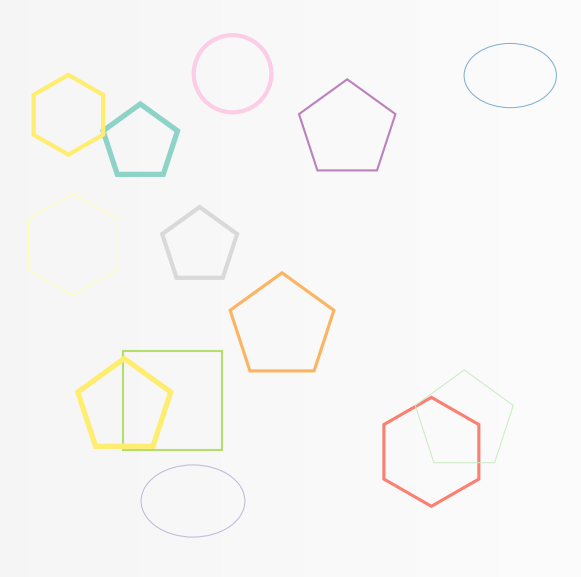[{"shape": "pentagon", "thickness": 2.5, "radius": 0.34, "center": [0.241, 0.752]}, {"shape": "hexagon", "thickness": 0.5, "radius": 0.44, "center": [0.125, 0.576]}, {"shape": "oval", "thickness": 0.5, "radius": 0.45, "center": [0.332, 0.132]}, {"shape": "hexagon", "thickness": 1.5, "radius": 0.47, "center": [0.742, 0.217]}, {"shape": "oval", "thickness": 0.5, "radius": 0.4, "center": [0.878, 0.868]}, {"shape": "pentagon", "thickness": 1.5, "radius": 0.47, "center": [0.485, 0.433]}, {"shape": "square", "thickness": 1, "radius": 0.43, "center": [0.297, 0.306]}, {"shape": "circle", "thickness": 2, "radius": 0.33, "center": [0.4, 0.871]}, {"shape": "pentagon", "thickness": 2, "radius": 0.34, "center": [0.343, 0.573]}, {"shape": "pentagon", "thickness": 1, "radius": 0.44, "center": [0.597, 0.775]}, {"shape": "pentagon", "thickness": 0.5, "radius": 0.44, "center": [0.799, 0.27]}, {"shape": "pentagon", "thickness": 2.5, "radius": 0.42, "center": [0.214, 0.294]}, {"shape": "hexagon", "thickness": 2, "radius": 0.35, "center": [0.118, 0.8]}]